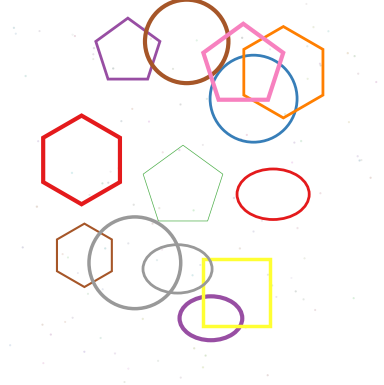[{"shape": "oval", "thickness": 2, "radius": 0.47, "center": [0.709, 0.495]}, {"shape": "hexagon", "thickness": 3, "radius": 0.58, "center": [0.212, 0.585]}, {"shape": "circle", "thickness": 2, "radius": 0.56, "center": [0.659, 0.744]}, {"shape": "pentagon", "thickness": 0.5, "radius": 0.54, "center": [0.475, 0.514]}, {"shape": "pentagon", "thickness": 2, "radius": 0.44, "center": [0.332, 0.865]}, {"shape": "oval", "thickness": 3, "radius": 0.41, "center": [0.548, 0.173]}, {"shape": "hexagon", "thickness": 2, "radius": 0.59, "center": [0.736, 0.812]}, {"shape": "square", "thickness": 2.5, "radius": 0.44, "center": [0.613, 0.24]}, {"shape": "circle", "thickness": 3, "radius": 0.54, "center": [0.485, 0.892]}, {"shape": "hexagon", "thickness": 1.5, "radius": 0.41, "center": [0.219, 0.337]}, {"shape": "pentagon", "thickness": 3, "radius": 0.55, "center": [0.632, 0.829]}, {"shape": "oval", "thickness": 2, "radius": 0.45, "center": [0.461, 0.302]}, {"shape": "circle", "thickness": 2.5, "radius": 0.6, "center": [0.35, 0.317]}]